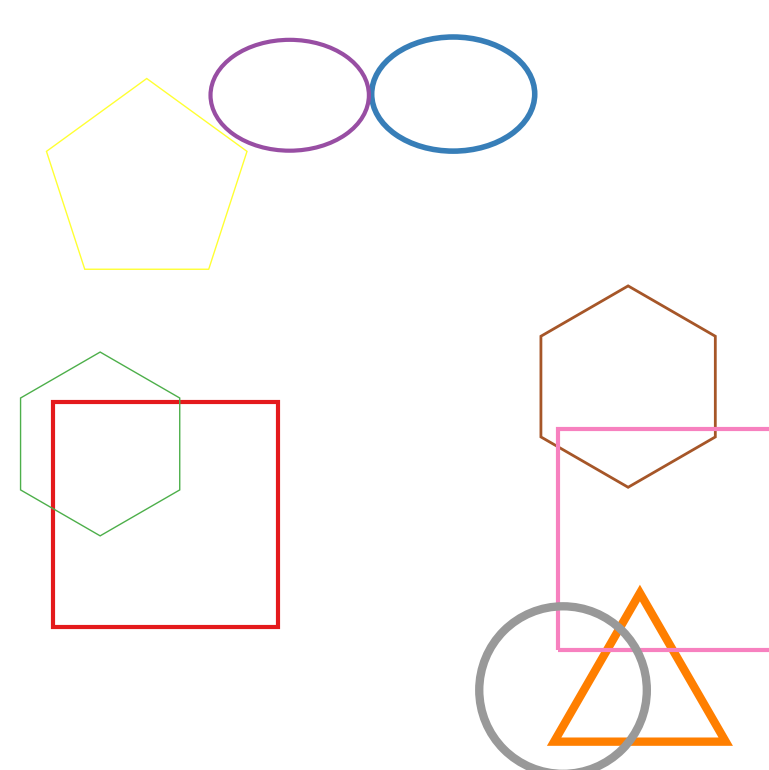[{"shape": "square", "thickness": 1.5, "radius": 0.73, "center": [0.215, 0.331]}, {"shape": "oval", "thickness": 2, "radius": 0.53, "center": [0.589, 0.878]}, {"shape": "hexagon", "thickness": 0.5, "radius": 0.6, "center": [0.13, 0.423]}, {"shape": "oval", "thickness": 1.5, "radius": 0.51, "center": [0.376, 0.876]}, {"shape": "triangle", "thickness": 3, "radius": 0.64, "center": [0.831, 0.101]}, {"shape": "pentagon", "thickness": 0.5, "radius": 0.68, "center": [0.191, 0.761]}, {"shape": "hexagon", "thickness": 1, "radius": 0.65, "center": [0.816, 0.498]}, {"shape": "square", "thickness": 1.5, "radius": 0.72, "center": [0.868, 0.299]}, {"shape": "circle", "thickness": 3, "radius": 0.54, "center": [0.731, 0.104]}]